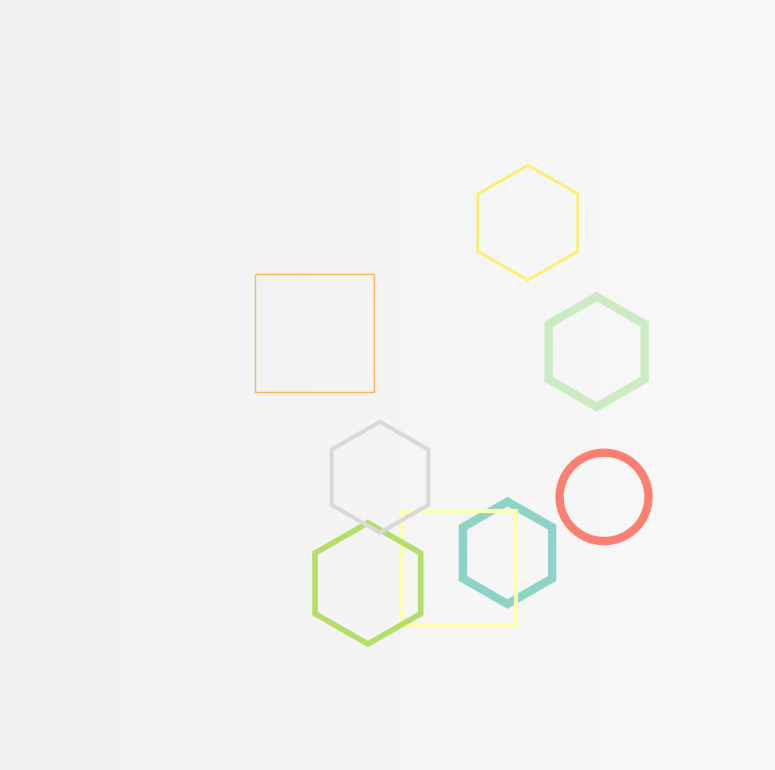[{"shape": "hexagon", "thickness": 3, "radius": 0.33, "center": [0.655, 0.282]}, {"shape": "square", "thickness": 1.5, "radius": 0.37, "center": [0.593, 0.262]}, {"shape": "circle", "thickness": 3, "radius": 0.29, "center": [0.779, 0.355]}, {"shape": "square", "thickness": 0.5, "radius": 0.38, "center": [0.406, 0.567]}, {"shape": "hexagon", "thickness": 2, "radius": 0.39, "center": [0.475, 0.242]}, {"shape": "hexagon", "thickness": 1.5, "radius": 0.36, "center": [0.49, 0.38]}, {"shape": "hexagon", "thickness": 3, "radius": 0.36, "center": [0.77, 0.543]}, {"shape": "hexagon", "thickness": 1, "radius": 0.37, "center": [0.681, 0.711]}]